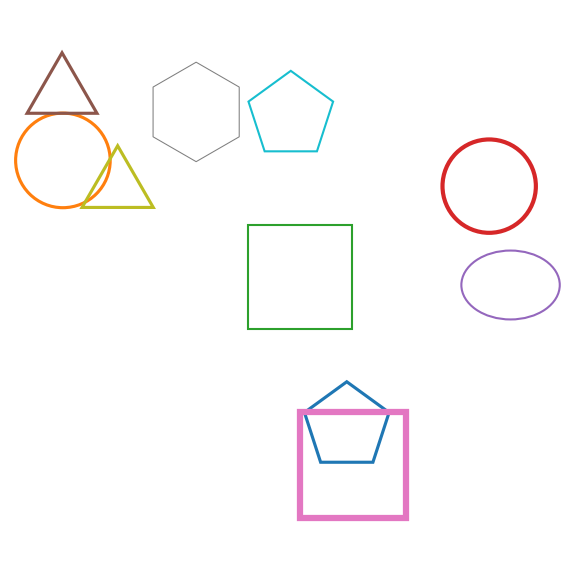[{"shape": "pentagon", "thickness": 1.5, "radius": 0.39, "center": [0.6, 0.261]}, {"shape": "circle", "thickness": 1.5, "radius": 0.41, "center": [0.109, 0.721]}, {"shape": "square", "thickness": 1, "radius": 0.45, "center": [0.52, 0.52]}, {"shape": "circle", "thickness": 2, "radius": 0.4, "center": [0.847, 0.677]}, {"shape": "oval", "thickness": 1, "radius": 0.43, "center": [0.884, 0.506]}, {"shape": "triangle", "thickness": 1.5, "radius": 0.35, "center": [0.107, 0.838]}, {"shape": "square", "thickness": 3, "radius": 0.46, "center": [0.61, 0.194]}, {"shape": "hexagon", "thickness": 0.5, "radius": 0.43, "center": [0.34, 0.805]}, {"shape": "triangle", "thickness": 1.5, "radius": 0.36, "center": [0.204, 0.676]}, {"shape": "pentagon", "thickness": 1, "radius": 0.39, "center": [0.504, 0.799]}]